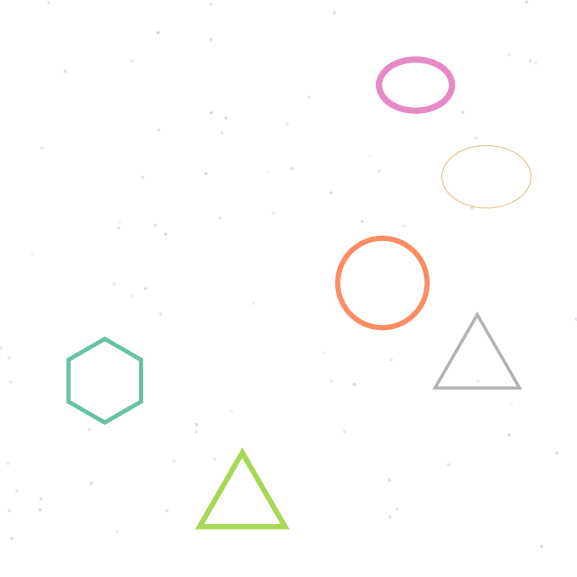[{"shape": "hexagon", "thickness": 2, "radius": 0.36, "center": [0.181, 0.34]}, {"shape": "circle", "thickness": 2.5, "radius": 0.39, "center": [0.662, 0.509]}, {"shape": "oval", "thickness": 3, "radius": 0.32, "center": [0.72, 0.852]}, {"shape": "triangle", "thickness": 2.5, "radius": 0.43, "center": [0.42, 0.13]}, {"shape": "oval", "thickness": 0.5, "radius": 0.39, "center": [0.842, 0.693]}, {"shape": "triangle", "thickness": 1.5, "radius": 0.42, "center": [0.826, 0.37]}]